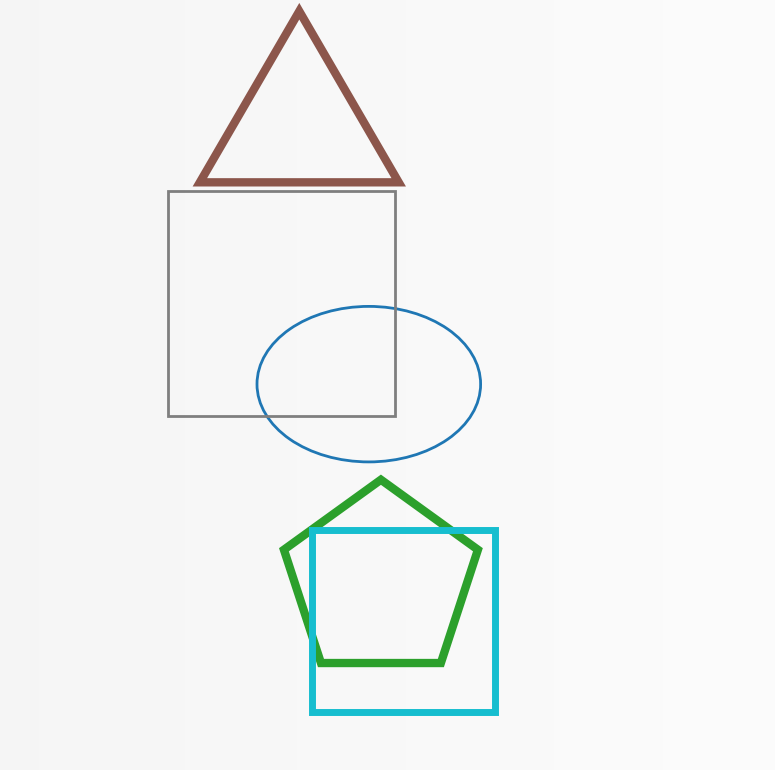[{"shape": "oval", "thickness": 1, "radius": 0.72, "center": [0.476, 0.501]}, {"shape": "pentagon", "thickness": 3, "radius": 0.66, "center": [0.492, 0.245]}, {"shape": "triangle", "thickness": 3, "radius": 0.74, "center": [0.386, 0.837]}, {"shape": "square", "thickness": 1, "radius": 0.73, "center": [0.363, 0.606]}, {"shape": "square", "thickness": 2.5, "radius": 0.59, "center": [0.52, 0.194]}]